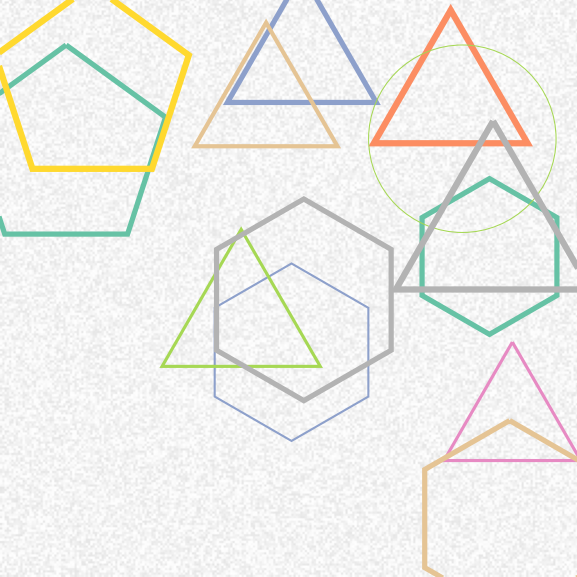[{"shape": "pentagon", "thickness": 2.5, "radius": 0.9, "center": [0.115, 0.74]}, {"shape": "hexagon", "thickness": 2.5, "radius": 0.67, "center": [0.848, 0.555]}, {"shape": "triangle", "thickness": 3, "radius": 0.77, "center": [0.78, 0.828]}, {"shape": "hexagon", "thickness": 1, "radius": 0.77, "center": [0.505, 0.389]}, {"shape": "triangle", "thickness": 2.5, "radius": 0.74, "center": [0.523, 0.896]}, {"shape": "triangle", "thickness": 1.5, "radius": 0.68, "center": [0.887, 0.27]}, {"shape": "triangle", "thickness": 1.5, "radius": 0.79, "center": [0.418, 0.444]}, {"shape": "circle", "thickness": 0.5, "radius": 0.81, "center": [0.801, 0.759]}, {"shape": "pentagon", "thickness": 3, "radius": 0.88, "center": [0.16, 0.849]}, {"shape": "hexagon", "thickness": 2.5, "radius": 0.85, "center": [0.882, 0.101]}, {"shape": "triangle", "thickness": 2, "radius": 0.71, "center": [0.461, 0.817]}, {"shape": "triangle", "thickness": 3, "radius": 0.97, "center": [0.854, 0.595]}, {"shape": "hexagon", "thickness": 2.5, "radius": 0.87, "center": [0.526, 0.48]}]